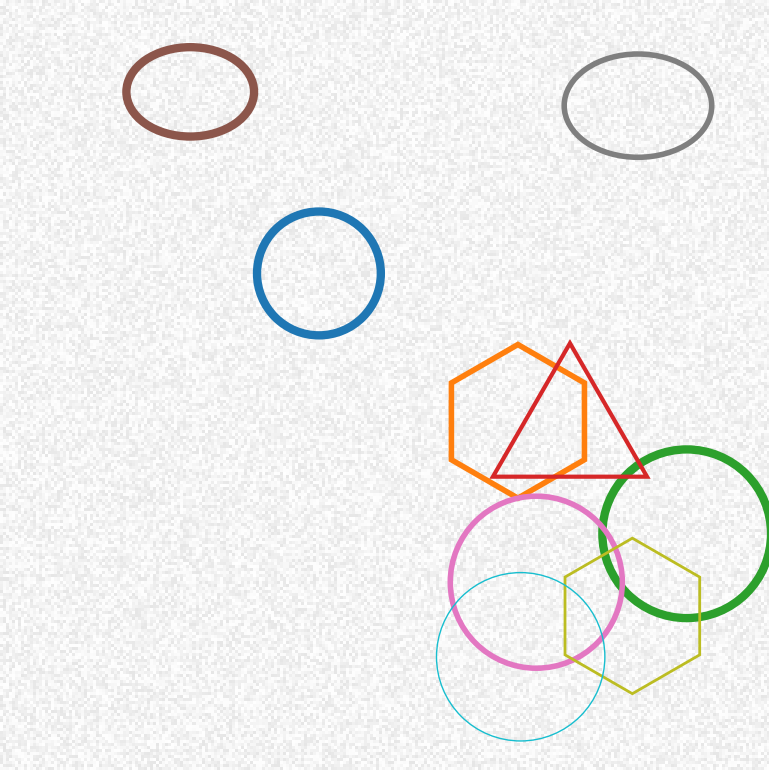[{"shape": "circle", "thickness": 3, "radius": 0.4, "center": [0.414, 0.645]}, {"shape": "hexagon", "thickness": 2, "radius": 0.5, "center": [0.673, 0.453]}, {"shape": "circle", "thickness": 3, "radius": 0.55, "center": [0.892, 0.307]}, {"shape": "triangle", "thickness": 1.5, "radius": 0.58, "center": [0.74, 0.439]}, {"shape": "oval", "thickness": 3, "radius": 0.41, "center": [0.247, 0.881]}, {"shape": "circle", "thickness": 2, "radius": 0.56, "center": [0.697, 0.244]}, {"shape": "oval", "thickness": 2, "radius": 0.48, "center": [0.829, 0.863]}, {"shape": "hexagon", "thickness": 1, "radius": 0.5, "center": [0.821, 0.2]}, {"shape": "circle", "thickness": 0.5, "radius": 0.55, "center": [0.676, 0.147]}]